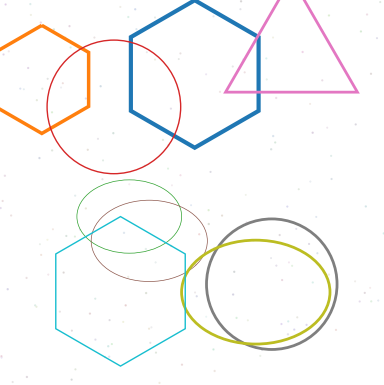[{"shape": "hexagon", "thickness": 3, "radius": 0.96, "center": [0.506, 0.808]}, {"shape": "hexagon", "thickness": 2.5, "radius": 0.7, "center": [0.109, 0.794]}, {"shape": "oval", "thickness": 0.5, "radius": 0.68, "center": [0.336, 0.438]}, {"shape": "circle", "thickness": 1, "radius": 0.87, "center": [0.296, 0.722]}, {"shape": "oval", "thickness": 0.5, "radius": 0.75, "center": [0.388, 0.374]}, {"shape": "triangle", "thickness": 2, "radius": 0.99, "center": [0.757, 0.859]}, {"shape": "circle", "thickness": 2, "radius": 0.85, "center": [0.706, 0.262]}, {"shape": "oval", "thickness": 2, "radius": 0.96, "center": [0.664, 0.241]}, {"shape": "hexagon", "thickness": 1, "radius": 0.97, "center": [0.313, 0.243]}]